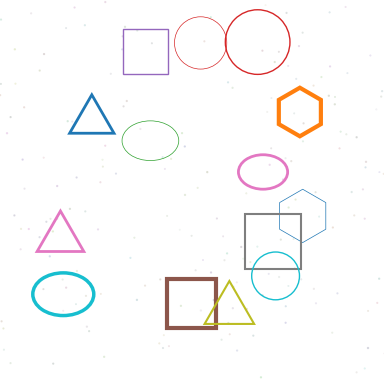[{"shape": "triangle", "thickness": 2, "radius": 0.33, "center": [0.238, 0.687]}, {"shape": "hexagon", "thickness": 0.5, "radius": 0.35, "center": [0.786, 0.439]}, {"shape": "hexagon", "thickness": 3, "radius": 0.32, "center": [0.779, 0.709]}, {"shape": "oval", "thickness": 0.5, "radius": 0.37, "center": [0.391, 0.635]}, {"shape": "circle", "thickness": 1, "radius": 0.42, "center": [0.669, 0.891]}, {"shape": "circle", "thickness": 0.5, "radius": 0.34, "center": [0.521, 0.888]}, {"shape": "square", "thickness": 1, "radius": 0.29, "center": [0.378, 0.866]}, {"shape": "square", "thickness": 3, "radius": 0.32, "center": [0.498, 0.212]}, {"shape": "oval", "thickness": 2, "radius": 0.32, "center": [0.683, 0.553]}, {"shape": "triangle", "thickness": 2, "radius": 0.35, "center": [0.157, 0.382]}, {"shape": "square", "thickness": 1.5, "radius": 0.36, "center": [0.709, 0.373]}, {"shape": "triangle", "thickness": 1.5, "radius": 0.37, "center": [0.596, 0.196]}, {"shape": "circle", "thickness": 1, "radius": 0.31, "center": [0.716, 0.283]}, {"shape": "oval", "thickness": 2.5, "radius": 0.4, "center": [0.164, 0.236]}]